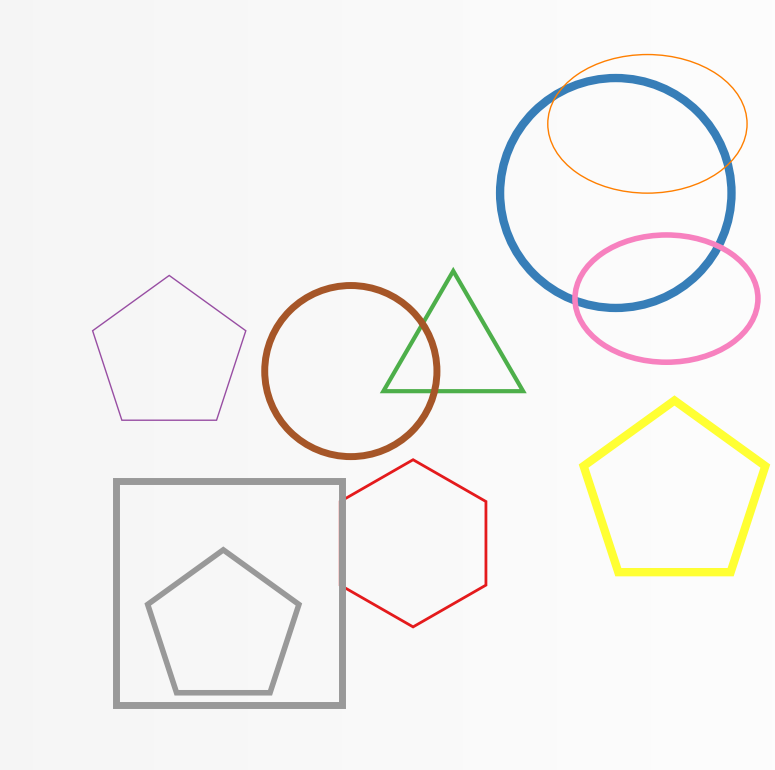[{"shape": "hexagon", "thickness": 1, "radius": 0.54, "center": [0.533, 0.294]}, {"shape": "circle", "thickness": 3, "radius": 0.75, "center": [0.795, 0.749]}, {"shape": "triangle", "thickness": 1.5, "radius": 0.52, "center": [0.585, 0.544]}, {"shape": "pentagon", "thickness": 0.5, "radius": 0.52, "center": [0.218, 0.538]}, {"shape": "oval", "thickness": 0.5, "radius": 0.64, "center": [0.835, 0.839]}, {"shape": "pentagon", "thickness": 3, "radius": 0.62, "center": [0.87, 0.357]}, {"shape": "circle", "thickness": 2.5, "radius": 0.56, "center": [0.453, 0.518]}, {"shape": "oval", "thickness": 2, "radius": 0.59, "center": [0.86, 0.612]}, {"shape": "square", "thickness": 2.5, "radius": 0.73, "center": [0.295, 0.23]}, {"shape": "pentagon", "thickness": 2, "radius": 0.51, "center": [0.288, 0.183]}]